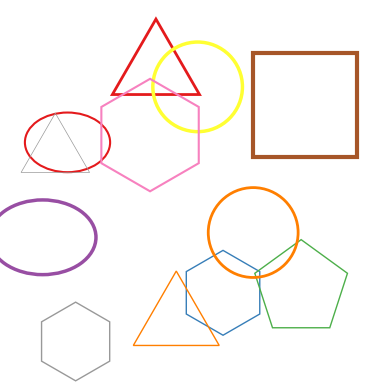[{"shape": "triangle", "thickness": 2, "radius": 0.65, "center": [0.405, 0.82]}, {"shape": "oval", "thickness": 1.5, "radius": 0.55, "center": [0.175, 0.63]}, {"shape": "hexagon", "thickness": 1, "radius": 0.55, "center": [0.579, 0.239]}, {"shape": "pentagon", "thickness": 1, "radius": 0.63, "center": [0.782, 0.251]}, {"shape": "oval", "thickness": 2.5, "radius": 0.69, "center": [0.111, 0.384]}, {"shape": "circle", "thickness": 2, "radius": 0.58, "center": [0.658, 0.396]}, {"shape": "triangle", "thickness": 1, "radius": 0.64, "center": [0.458, 0.167]}, {"shape": "circle", "thickness": 2.5, "radius": 0.58, "center": [0.513, 0.774]}, {"shape": "square", "thickness": 3, "radius": 0.68, "center": [0.792, 0.727]}, {"shape": "hexagon", "thickness": 1.5, "radius": 0.73, "center": [0.39, 0.649]}, {"shape": "triangle", "thickness": 0.5, "radius": 0.51, "center": [0.144, 0.603]}, {"shape": "hexagon", "thickness": 1, "radius": 0.51, "center": [0.196, 0.113]}]